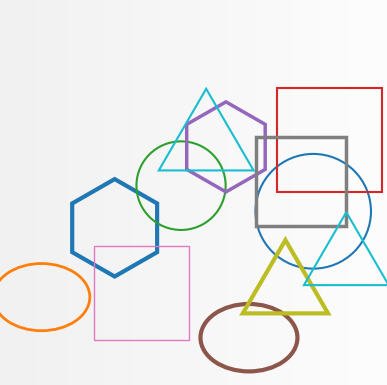[{"shape": "circle", "thickness": 1.5, "radius": 0.75, "center": [0.808, 0.451]}, {"shape": "hexagon", "thickness": 3, "radius": 0.63, "center": [0.296, 0.408]}, {"shape": "oval", "thickness": 2, "radius": 0.62, "center": [0.107, 0.228]}, {"shape": "circle", "thickness": 1.5, "radius": 0.58, "center": [0.467, 0.518]}, {"shape": "square", "thickness": 1.5, "radius": 0.68, "center": [0.851, 0.636]}, {"shape": "hexagon", "thickness": 2.5, "radius": 0.58, "center": [0.583, 0.618]}, {"shape": "oval", "thickness": 3, "radius": 0.63, "center": [0.642, 0.123]}, {"shape": "square", "thickness": 1, "radius": 0.61, "center": [0.366, 0.239]}, {"shape": "square", "thickness": 2.5, "radius": 0.58, "center": [0.776, 0.529]}, {"shape": "triangle", "thickness": 3, "radius": 0.63, "center": [0.737, 0.25]}, {"shape": "triangle", "thickness": 1.5, "radius": 0.63, "center": [0.894, 0.323]}, {"shape": "triangle", "thickness": 1.5, "radius": 0.71, "center": [0.532, 0.628]}]